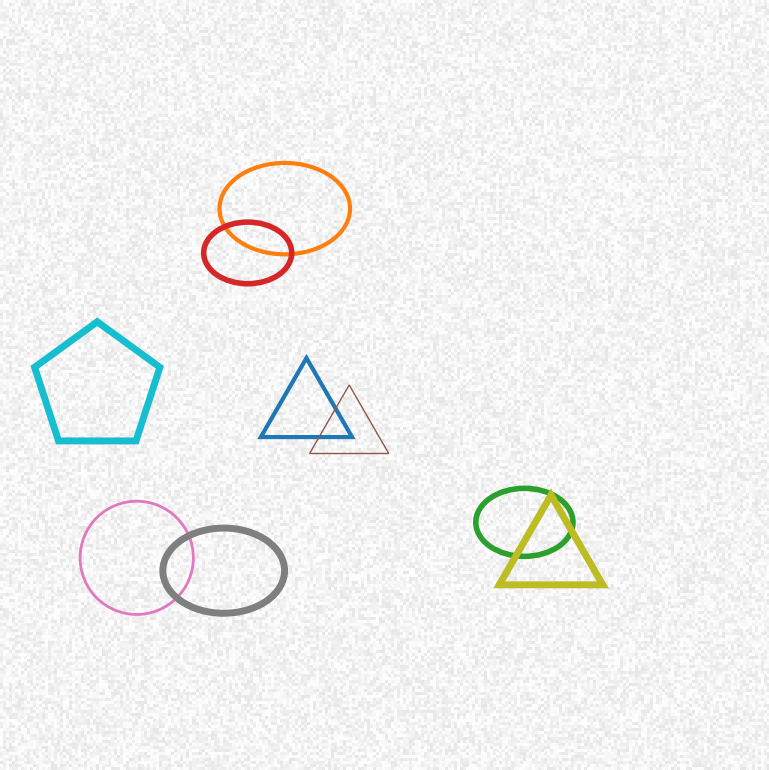[{"shape": "triangle", "thickness": 1.5, "radius": 0.34, "center": [0.398, 0.467]}, {"shape": "oval", "thickness": 1.5, "radius": 0.42, "center": [0.37, 0.729]}, {"shape": "oval", "thickness": 2, "radius": 0.32, "center": [0.681, 0.322]}, {"shape": "oval", "thickness": 2, "radius": 0.29, "center": [0.322, 0.672]}, {"shape": "triangle", "thickness": 0.5, "radius": 0.3, "center": [0.453, 0.441]}, {"shape": "circle", "thickness": 1, "radius": 0.37, "center": [0.178, 0.276]}, {"shape": "oval", "thickness": 2.5, "radius": 0.4, "center": [0.291, 0.259]}, {"shape": "triangle", "thickness": 2.5, "radius": 0.39, "center": [0.716, 0.279]}, {"shape": "pentagon", "thickness": 2.5, "radius": 0.43, "center": [0.126, 0.497]}]